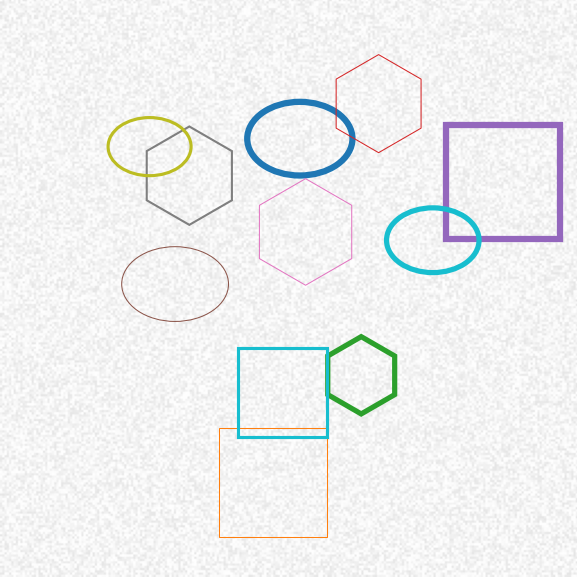[{"shape": "oval", "thickness": 3, "radius": 0.46, "center": [0.519, 0.759]}, {"shape": "square", "thickness": 0.5, "radius": 0.47, "center": [0.473, 0.163]}, {"shape": "hexagon", "thickness": 2.5, "radius": 0.33, "center": [0.626, 0.349]}, {"shape": "hexagon", "thickness": 0.5, "radius": 0.42, "center": [0.656, 0.82]}, {"shape": "square", "thickness": 3, "radius": 0.49, "center": [0.871, 0.683]}, {"shape": "oval", "thickness": 0.5, "radius": 0.46, "center": [0.303, 0.507]}, {"shape": "hexagon", "thickness": 0.5, "radius": 0.46, "center": [0.529, 0.597]}, {"shape": "hexagon", "thickness": 1, "radius": 0.43, "center": [0.328, 0.695]}, {"shape": "oval", "thickness": 1.5, "radius": 0.36, "center": [0.259, 0.745]}, {"shape": "square", "thickness": 1.5, "radius": 0.39, "center": [0.489, 0.319]}, {"shape": "oval", "thickness": 2.5, "radius": 0.4, "center": [0.749, 0.583]}]